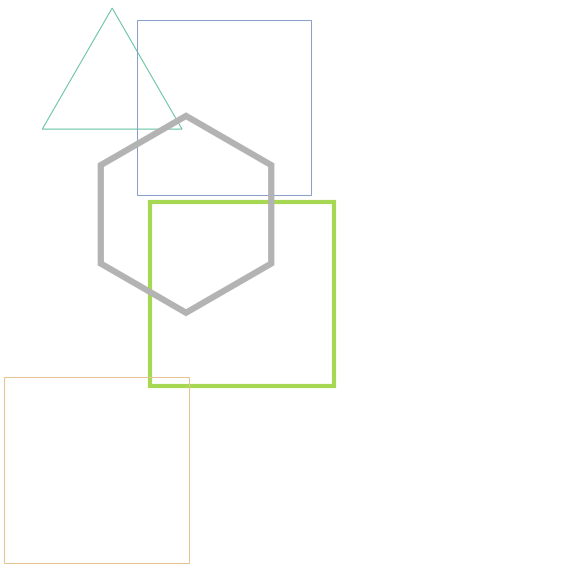[{"shape": "triangle", "thickness": 0.5, "radius": 0.7, "center": [0.194, 0.845]}, {"shape": "square", "thickness": 0.5, "radius": 0.75, "center": [0.388, 0.813]}, {"shape": "square", "thickness": 2, "radius": 0.8, "center": [0.419, 0.49]}, {"shape": "square", "thickness": 0.5, "radius": 0.8, "center": [0.167, 0.185]}, {"shape": "hexagon", "thickness": 3, "radius": 0.85, "center": [0.322, 0.628]}]